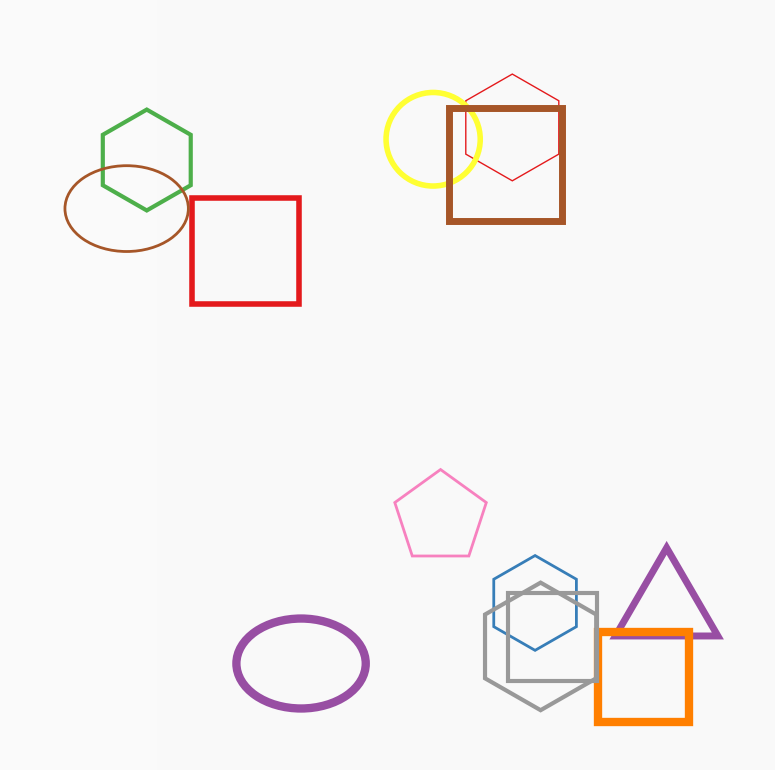[{"shape": "hexagon", "thickness": 0.5, "radius": 0.35, "center": [0.661, 0.834]}, {"shape": "square", "thickness": 2, "radius": 0.34, "center": [0.316, 0.675]}, {"shape": "hexagon", "thickness": 1, "radius": 0.31, "center": [0.69, 0.217]}, {"shape": "hexagon", "thickness": 1.5, "radius": 0.33, "center": [0.189, 0.792]}, {"shape": "oval", "thickness": 3, "radius": 0.42, "center": [0.388, 0.138]}, {"shape": "triangle", "thickness": 2.5, "radius": 0.38, "center": [0.86, 0.212]}, {"shape": "square", "thickness": 3, "radius": 0.29, "center": [0.83, 0.121]}, {"shape": "circle", "thickness": 2, "radius": 0.3, "center": [0.559, 0.819]}, {"shape": "square", "thickness": 2.5, "radius": 0.37, "center": [0.652, 0.786]}, {"shape": "oval", "thickness": 1, "radius": 0.4, "center": [0.163, 0.729]}, {"shape": "pentagon", "thickness": 1, "radius": 0.31, "center": [0.568, 0.328]}, {"shape": "hexagon", "thickness": 1.5, "radius": 0.41, "center": [0.698, 0.161]}, {"shape": "square", "thickness": 1.5, "radius": 0.29, "center": [0.712, 0.173]}]